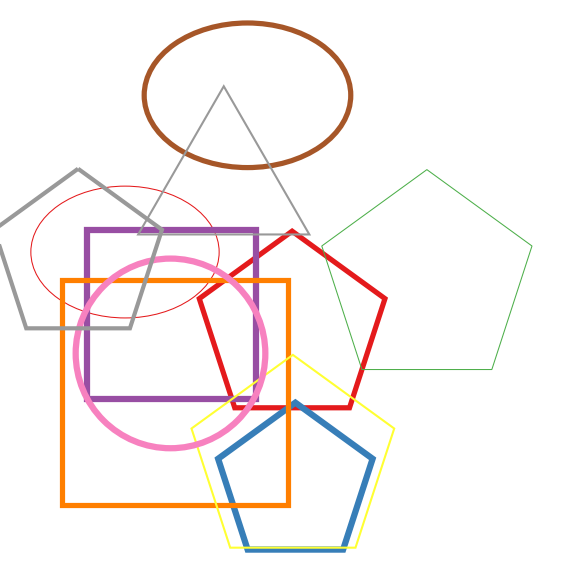[{"shape": "pentagon", "thickness": 2.5, "radius": 0.85, "center": [0.506, 0.43]}, {"shape": "oval", "thickness": 0.5, "radius": 0.82, "center": [0.216, 0.563]}, {"shape": "pentagon", "thickness": 3, "radius": 0.7, "center": [0.511, 0.161]}, {"shape": "pentagon", "thickness": 0.5, "radius": 0.96, "center": [0.739, 0.514]}, {"shape": "square", "thickness": 3, "radius": 0.73, "center": [0.297, 0.454]}, {"shape": "square", "thickness": 2.5, "radius": 0.97, "center": [0.303, 0.32]}, {"shape": "pentagon", "thickness": 1, "radius": 0.92, "center": [0.507, 0.2]}, {"shape": "oval", "thickness": 2.5, "radius": 0.89, "center": [0.429, 0.834]}, {"shape": "circle", "thickness": 3, "radius": 0.82, "center": [0.295, 0.387]}, {"shape": "triangle", "thickness": 1, "radius": 0.86, "center": [0.387, 0.679]}, {"shape": "pentagon", "thickness": 2, "radius": 0.76, "center": [0.135, 0.554]}]